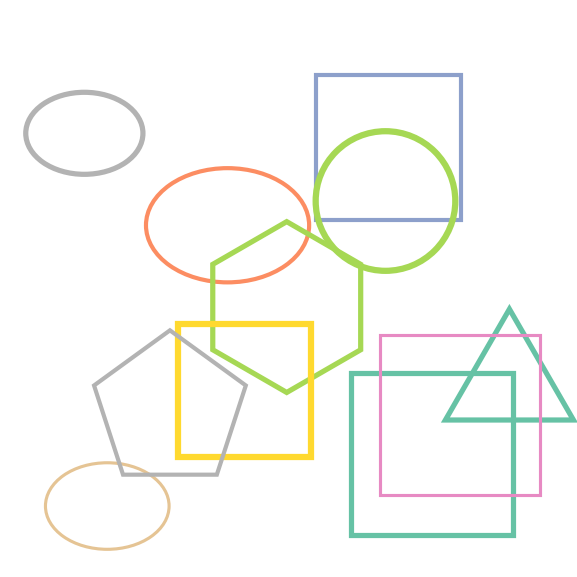[{"shape": "square", "thickness": 2.5, "radius": 0.7, "center": [0.748, 0.213]}, {"shape": "triangle", "thickness": 2.5, "radius": 0.64, "center": [0.882, 0.336]}, {"shape": "oval", "thickness": 2, "radius": 0.71, "center": [0.394, 0.609]}, {"shape": "square", "thickness": 2, "radius": 0.63, "center": [0.673, 0.744]}, {"shape": "square", "thickness": 1.5, "radius": 0.69, "center": [0.797, 0.281]}, {"shape": "hexagon", "thickness": 2.5, "radius": 0.74, "center": [0.496, 0.467]}, {"shape": "circle", "thickness": 3, "radius": 0.6, "center": [0.667, 0.651]}, {"shape": "square", "thickness": 3, "radius": 0.58, "center": [0.424, 0.324]}, {"shape": "oval", "thickness": 1.5, "radius": 0.54, "center": [0.186, 0.123]}, {"shape": "oval", "thickness": 2.5, "radius": 0.51, "center": [0.146, 0.768]}, {"shape": "pentagon", "thickness": 2, "radius": 0.69, "center": [0.294, 0.289]}]